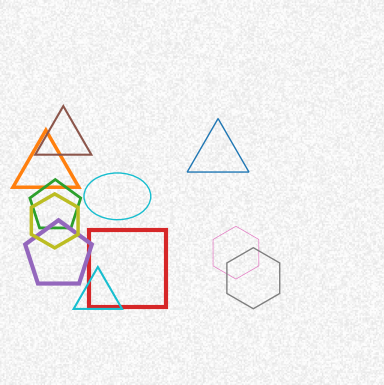[{"shape": "triangle", "thickness": 1, "radius": 0.46, "center": [0.566, 0.599]}, {"shape": "triangle", "thickness": 2.5, "radius": 0.49, "center": [0.119, 0.563]}, {"shape": "pentagon", "thickness": 2, "radius": 0.35, "center": [0.144, 0.464]}, {"shape": "square", "thickness": 3, "radius": 0.5, "center": [0.332, 0.304]}, {"shape": "pentagon", "thickness": 3, "radius": 0.45, "center": [0.152, 0.337]}, {"shape": "triangle", "thickness": 1.5, "radius": 0.42, "center": [0.164, 0.64]}, {"shape": "hexagon", "thickness": 0.5, "radius": 0.34, "center": [0.613, 0.344]}, {"shape": "hexagon", "thickness": 1, "radius": 0.4, "center": [0.658, 0.277]}, {"shape": "hexagon", "thickness": 2.5, "radius": 0.35, "center": [0.142, 0.426]}, {"shape": "triangle", "thickness": 1.5, "radius": 0.36, "center": [0.254, 0.234]}, {"shape": "oval", "thickness": 1, "radius": 0.43, "center": [0.305, 0.49]}]